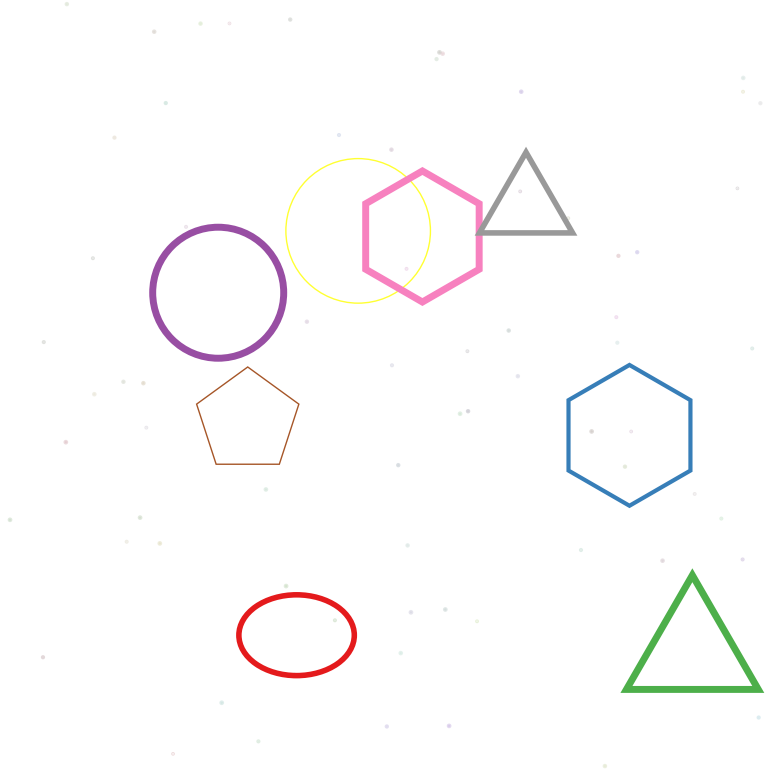[{"shape": "oval", "thickness": 2, "radius": 0.37, "center": [0.385, 0.175]}, {"shape": "hexagon", "thickness": 1.5, "radius": 0.46, "center": [0.818, 0.435]}, {"shape": "triangle", "thickness": 2.5, "radius": 0.49, "center": [0.899, 0.154]}, {"shape": "circle", "thickness": 2.5, "radius": 0.43, "center": [0.283, 0.62]}, {"shape": "circle", "thickness": 0.5, "radius": 0.47, "center": [0.465, 0.7]}, {"shape": "pentagon", "thickness": 0.5, "radius": 0.35, "center": [0.322, 0.454]}, {"shape": "hexagon", "thickness": 2.5, "radius": 0.43, "center": [0.549, 0.693]}, {"shape": "triangle", "thickness": 2, "radius": 0.35, "center": [0.683, 0.732]}]